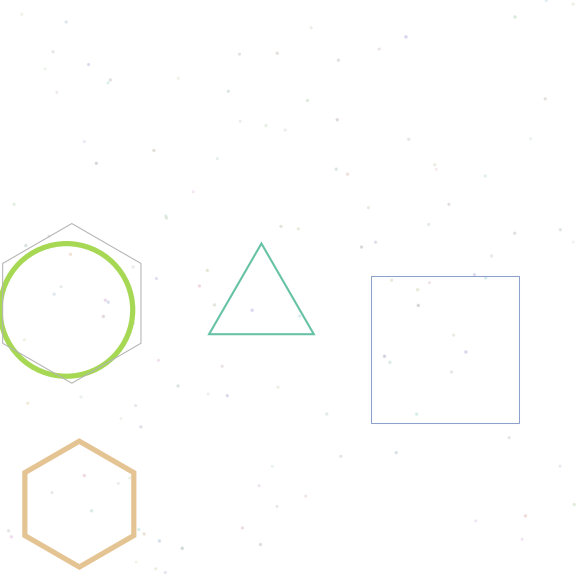[{"shape": "triangle", "thickness": 1, "radius": 0.52, "center": [0.453, 0.473]}, {"shape": "square", "thickness": 0.5, "radius": 0.64, "center": [0.77, 0.394]}, {"shape": "circle", "thickness": 2.5, "radius": 0.57, "center": [0.115, 0.462]}, {"shape": "hexagon", "thickness": 2.5, "radius": 0.54, "center": [0.137, 0.126]}, {"shape": "hexagon", "thickness": 0.5, "radius": 0.69, "center": [0.124, 0.474]}]